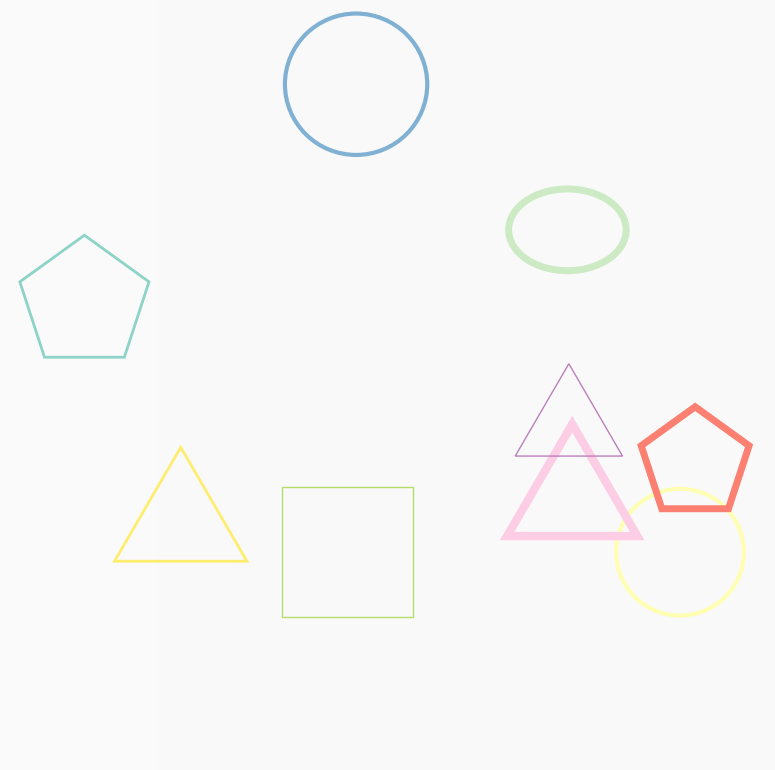[{"shape": "pentagon", "thickness": 1, "radius": 0.44, "center": [0.109, 0.607]}, {"shape": "circle", "thickness": 1.5, "radius": 0.41, "center": [0.877, 0.283]}, {"shape": "pentagon", "thickness": 2.5, "radius": 0.37, "center": [0.897, 0.399]}, {"shape": "circle", "thickness": 1.5, "radius": 0.46, "center": [0.459, 0.891]}, {"shape": "square", "thickness": 0.5, "radius": 0.42, "center": [0.449, 0.283]}, {"shape": "triangle", "thickness": 3, "radius": 0.48, "center": [0.738, 0.352]}, {"shape": "triangle", "thickness": 0.5, "radius": 0.4, "center": [0.734, 0.448]}, {"shape": "oval", "thickness": 2.5, "radius": 0.38, "center": [0.732, 0.702]}, {"shape": "triangle", "thickness": 1, "radius": 0.49, "center": [0.233, 0.32]}]